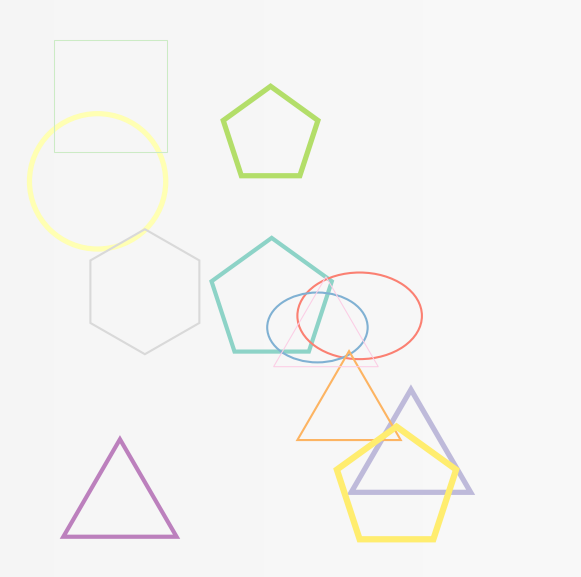[{"shape": "pentagon", "thickness": 2, "radius": 0.54, "center": [0.467, 0.478]}, {"shape": "circle", "thickness": 2.5, "radius": 0.59, "center": [0.168, 0.685]}, {"shape": "triangle", "thickness": 2.5, "radius": 0.59, "center": [0.707, 0.206]}, {"shape": "oval", "thickness": 1, "radius": 0.54, "center": [0.619, 0.452]}, {"shape": "oval", "thickness": 1, "radius": 0.43, "center": [0.546, 0.432]}, {"shape": "triangle", "thickness": 1, "radius": 0.51, "center": [0.601, 0.288]}, {"shape": "pentagon", "thickness": 2.5, "radius": 0.43, "center": [0.466, 0.764]}, {"shape": "triangle", "thickness": 0.5, "radius": 0.52, "center": [0.561, 0.416]}, {"shape": "hexagon", "thickness": 1, "radius": 0.54, "center": [0.249, 0.494]}, {"shape": "triangle", "thickness": 2, "radius": 0.56, "center": [0.206, 0.126]}, {"shape": "square", "thickness": 0.5, "radius": 0.48, "center": [0.19, 0.832]}, {"shape": "pentagon", "thickness": 3, "radius": 0.54, "center": [0.682, 0.153]}]